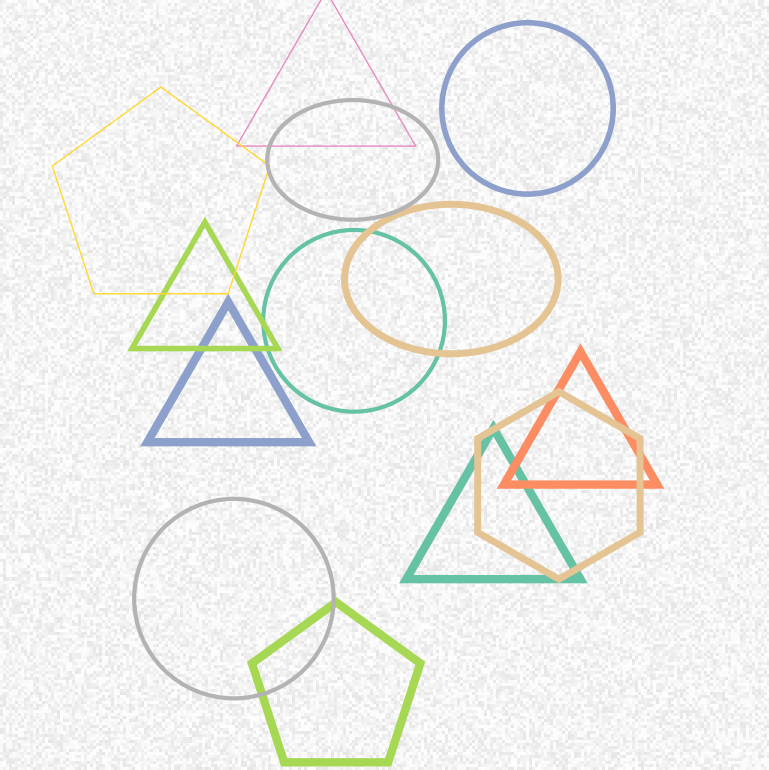[{"shape": "triangle", "thickness": 3, "radius": 0.65, "center": [0.641, 0.313]}, {"shape": "circle", "thickness": 1.5, "radius": 0.59, "center": [0.46, 0.583]}, {"shape": "triangle", "thickness": 3, "radius": 0.57, "center": [0.754, 0.428]}, {"shape": "triangle", "thickness": 3, "radius": 0.61, "center": [0.296, 0.486]}, {"shape": "circle", "thickness": 2, "radius": 0.56, "center": [0.685, 0.859]}, {"shape": "triangle", "thickness": 0.5, "radius": 0.67, "center": [0.424, 0.877]}, {"shape": "triangle", "thickness": 2, "radius": 0.55, "center": [0.266, 0.602]}, {"shape": "pentagon", "thickness": 3, "radius": 0.57, "center": [0.437, 0.103]}, {"shape": "pentagon", "thickness": 0.5, "radius": 0.74, "center": [0.209, 0.739]}, {"shape": "hexagon", "thickness": 2.5, "radius": 0.61, "center": [0.726, 0.37]}, {"shape": "oval", "thickness": 2.5, "radius": 0.69, "center": [0.586, 0.638]}, {"shape": "oval", "thickness": 1.5, "radius": 0.56, "center": [0.458, 0.792]}, {"shape": "circle", "thickness": 1.5, "radius": 0.65, "center": [0.304, 0.223]}]